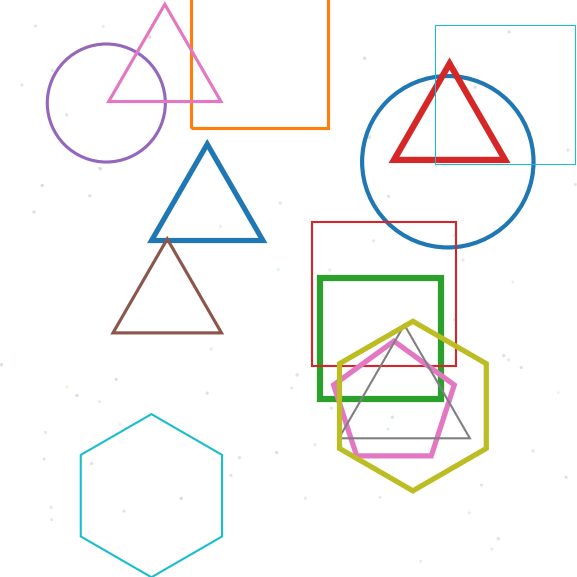[{"shape": "circle", "thickness": 2, "radius": 0.74, "center": [0.775, 0.719]}, {"shape": "triangle", "thickness": 2.5, "radius": 0.56, "center": [0.359, 0.638]}, {"shape": "square", "thickness": 1.5, "radius": 0.59, "center": [0.45, 0.895]}, {"shape": "square", "thickness": 3, "radius": 0.52, "center": [0.658, 0.413]}, {"shape": "square", "thickness": 1, "radius": 0.62, "center": [0.665, 0.49]}, {"shape": "triangle", "thickness": 3, "radius": 0.56, "center": [0.778, 0.778]}, {"shape": "circle", "thickness": 1.5, "radius": 0.51, "center": [0.184, 0.821]}, {"shape": "triangle", "thickness": 1.5, "radius": 0.54, "center": [0.29, 0.477]}, {"shape": "pentagon", "thickness": 2.5, "radius": 0.55, "center": [0.682, 0.299]}, {"shape": "triangle", "thickness": 1.5, "radius": 0.56, "center": [0.285, 0.879]}, {"shape": "triangle", "thickness": 1, "radius": 0.66, "center": [0.7, 0.306]}, {"shape": "hexagon", "thickness": 2.5, "radius": 0.73, "center": [0.715, 0.296]}, {"shape": "hexagon", "thickness": 1, "radius": 0.71, "center": [0.262, 0.141]}, {"shape": "square", "thickness": 0.5, "radius": 0.6, "center": [0.874, 0.836]}]